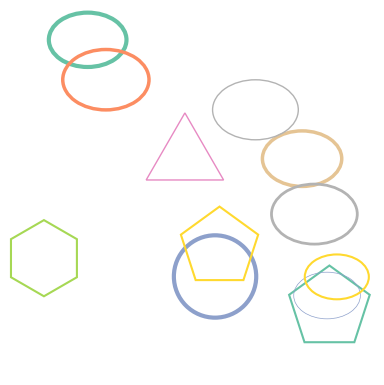[{"shape": "oval", "thickness": 3, "radius": 0.5, "center": [0.228, 0.897]}, {"shape": "pentagon", "thickness": 1.5, "radius": 0.55, "center": [0.856, 0.2]}, {"shape": "oval", "thickness": 2.5, "radius": 0.56, "center": [0.275, 0.793]}, {"shape": "oval", "thickness": 0.5, "radius": 0.43, "center": [0.849, 0.232]}, {"shape": "circle", "thickness": 3, "radius": 0.53, "center": [0.559, 0.282]}, {"shape": "triangle", "thickness": 1, "radius": 0.58, "center": [0.48, 0.591]}, {"shape": "hexagon", "thickness": 1.5, "radius": 0.49, "center": [0.114, 0.329]}, {"shape": "pentagon", "thickness": 1.5, "radius": 0.53, "center": [0.57, 0.358]}, {"shape": "oval", "thickness": 1.5, "radius": 0.42, "center": [0.875, 0.281]}, {"shape": "oval", "thickness": 2.5, "radius": 0.52, "center": [0.785, 0.588]}, {"shape": "oval", "thickness": 2, "radius": 0.56, "center": [0.817, 0.444]}, {"shape": "oval", "thickness": 1, "radius": 0.56, "center": [0.663, 0.715]}]